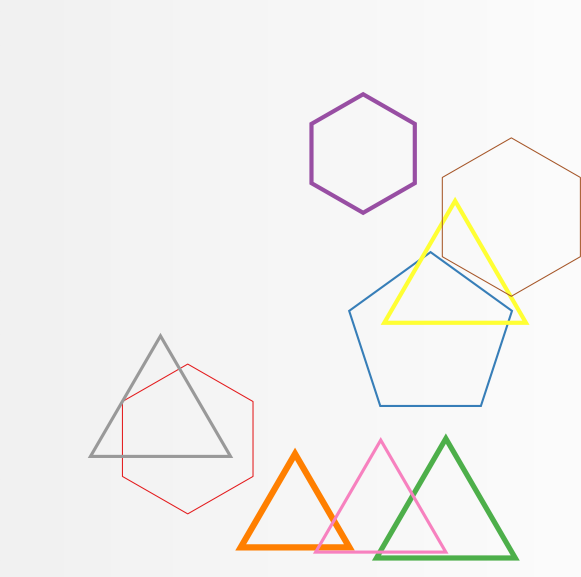[{"shape": "hexagon", "thickness": 0.5, "radius": 0.65, "center": [0.323, 0.239]}, {"shape": "pentagon", "thickness": 1, "radius": 0.74, "center": [0.741, 0.415]}, {"shape": "triangle", "thickness": 2.5, "radius": 0.69, "center": [0.767, 0.102]}, {"shape": "hexagon", "thickness": 2, "radius": 0.51, "center": [0.625, 0.733]}, {"shape": "triangle", "thickness": 3, "radius": 0.54, "center": [0.508, 0.105]}, {"shape": "triangle", "thickness": 2, "radius": 0.7, "center": [0.783, 0.511]}, {"shape": "hexagon", "thickness": 0.5, "radius": 0.69, "center": [0.88, 0.623]}, {"shape": "triangle", "thickness": 1.5, "radius": 0.65, "center": [0.655, 0.108]}, {"shape": "triangle", "thickness": 1.5, "radius": 0.7, "center": [0.276, 0.278]}]